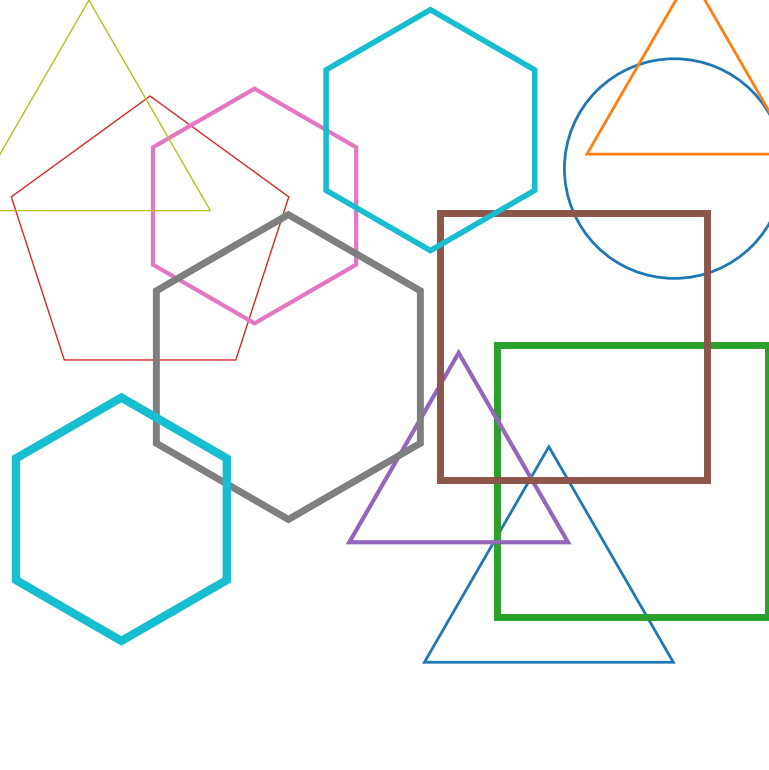[{"shape": "circle", "thickness": 1, "radius": 0.71, "center": [0.876, 0.781]}, {"shape": "triangle", "thickness": 1, "radius": 0.93, "center": [0.713, 0.233]}, {"shape": "triangle", "thickness": 1, "radius": 0.78, "center": [0.897, 0.877]}, {"shape": "square", "thickness": 2.5, "radius": 0.88, "center": [0.821, 0.375]}, {"shape": "pentagon", "thickness": 0.5, "radius": 0.95, "center": [0.195, 0.686]}, {"shape": "triangle", "thickness": 1.5, "radius": 0.82, "center": [0.596, 0.378]}, {"shape": "square", "thickness": 2.5, "radius": 0.87, "center": [0.745, 0.55]}, {"shape": "hexagon", "thickness": 1.5, "radius": 0.76, "center": [0.331, 0.732]}, {"shape": "hexagon", "thickness": 2.5, "radius": 0.99, "center": [0.374, 0.523]}, {"shape": "triangle", "thickness": 0.5, "radius": 0.91, "center": [0.115, 0.818]}, {"shape": "hexagon", "thickness": 3, "radius": 0.79, "center": [0.158, 0.326]}, {"shape": "hexagon", "thickness": 2, "radius": 0.78, "center": [0.559, 0.831]}]